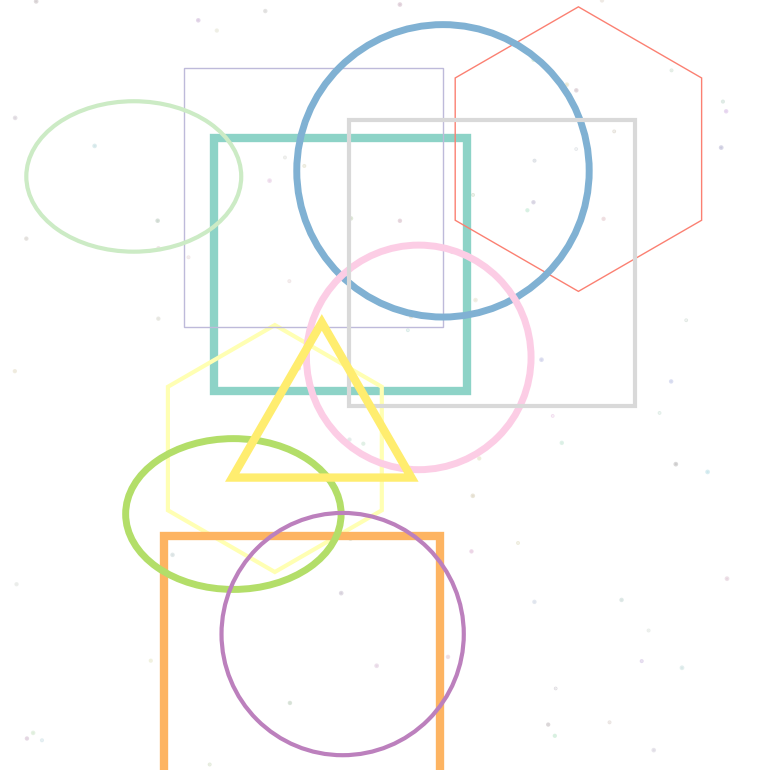[{"shape": "square", "thickness": 3, "radius": 0.82, "center": [0.442, 0.656]}, {"shape": "hexagon", "thickness": 1.5, "radius": 0.8, "center": [0.357, 0.417]}, {"shape": "square", "thickness": 0.5, "radius": 0.84, "center": [0.407, 0.744]}, {"shape": "hexagon", "thickness": 0.5, "radius": 0.92, "center": [0.751, 0.806]}, {"shape": "circle", "thickness": 2.5, "radius": 0.95, "center": [0.575, 0.778]}, {"shape": "square", "thickness": 3, "radius": 0.9, "center": [0.392, 0.125]}, {"shape": "oval", "thickness": 2.5, "radius": 0.7, "center": [0.303, 0.332]}, {"shape": "circle", "thickness": 2.5, "radius": 0.73, "center": [0.544, 0.536]}, {"shape": "square", "thickness": 1.5, "radius": 0.93, "center": [0.639, 0.658]}, {"shape": "circle", "thickness": 1.5, "radius": 0.79, "center": [0.445, 0.177]}, {"shape": "oval", "thickness": 1.5, "radius": 0.7, "center": [0.174, 0.771]}, {"shape": "triangle", "thickness": 3, "radius": 0.67, "center": [0.418, 0.447]}]